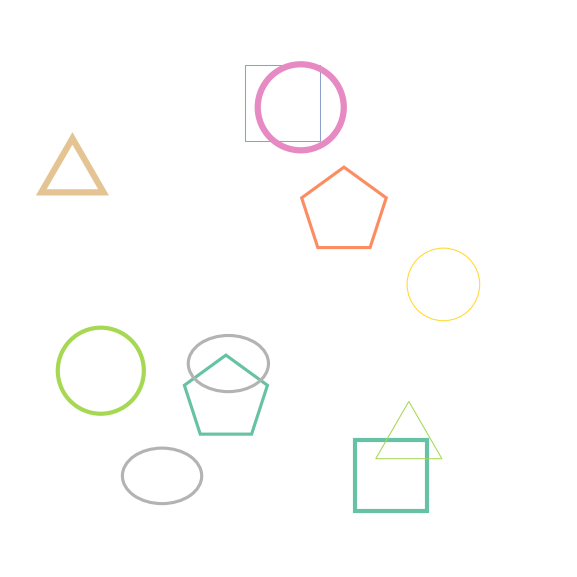[{"shape": "pentagon", "thickness": 1.5, "radius": 0.38, "center": [0.391, 0.309]}, {"shape": "square", "thickness": 2, "radius": 0.31, "center": [0.677, 0.176]}, {"shape": "pentagon", "thickness": 1.5, "radius": 0.38, "center": [0.596, 0.633]}, {"shape": "square", "thickness": 0.5, "radius": 0.33, "center": [0.489, 0.82]}, {"shape": "circle", "thickness": 3, "radius": 0.37, "center": [0.521, 0.813]}, {"shape": "triangle", "thickness": 0.5, "radius": 0.33, "center": [0.708, 0.238]}, {"shape": "circle", "thickness": 2, "radius": 0.37, "center": [0.175, 0.357]}, {"shape": "circle", "thickness": 0.5, "radius": 0.31, "center": [0.768, 0.507]}, {"shape": "triangle", "thickness": 3, "radius": 0.31, "center": [0.125, 0.697]}, {"shape": "oval", "thickness": 1.5, "radius": 0.35, "center": [0.395, 0.37]}, {"shape": "oval", "thickness": 1.5, "radius": 0.34, "center": [0.281, 0.175]}]